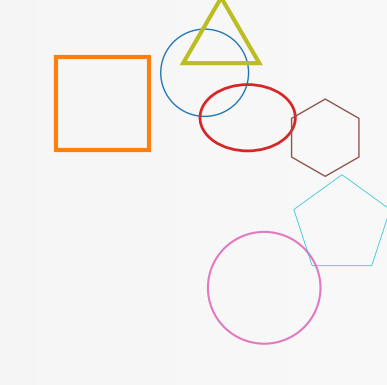[{"shape": "circle", "thickness": 1, "radius": 0.57, "center": [0.528, 0.811]}, {"shape": "square", "thickness": 3, "radius": 0.6, "center": [0.264, 0.731]}, {"shape": "oval", "thickness": 2, "radius": 0.62, "center": [0.639, 0.694]}, {"shape": "hexagon", "thickness": 1, "radius": 0.5, "center": [0.839, 0.642]}, {"shape": "circle", "thickness": 1.5, "radius": 0.73, "center": [0.682, 0.252]}, {"shape": "triangle", "thickness": 3, "radius": 0.57, "center": [0.571, 0.893]}, {"shape": "pentagon", "thickness": 0.5, "radius": 0.65, "center": [0.882, 0.415]}]